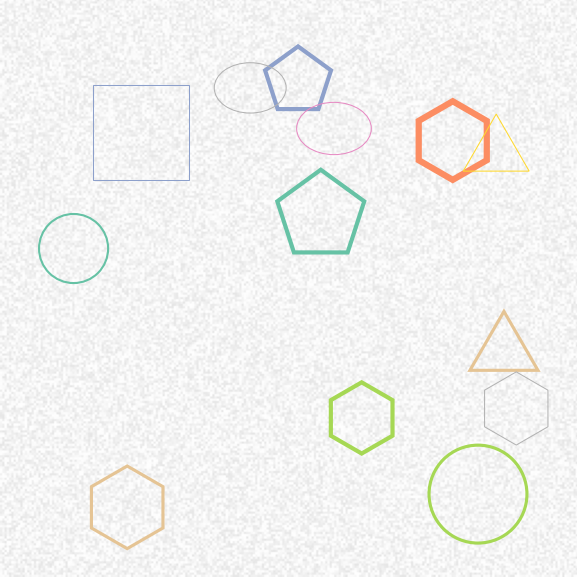[{"shape": "pentagon", "thickness": 2, "radius": 0.4, "center": [0.555, 0.626]}, {"shape": "circle", "thickness": 1, "radius": 0.3, "center": [0.127, 0.569]}, {"shape": "hexagon", "thickness": 3, "radius": 0.34, "center": [0.784, 0.756]}, {"shape": "square", "thickness": 0.5, "radius": 0.41, "center": [0.244, 0.77]}, {"shape": "pentagon", "thickness": 2, "radius": 0.3, "center": [0.516, 0.859]}, {"shape": "oval", "thickness": 0.5, "radius": 0.32, "center": [0.578, 0.777]}, {"shape": "hexagon", "thickness": 2, "radius": 0.31, "center": [0.626, 0.275]}, {"shape": "circle", "thickness": 1.5, "radius": 0.42, "center": [0.828, 0.144]}, {"shape": "triangle", "thickness": 0.5, "radius": 0.33, "center": [0.859, 0.736]}, {"shape": "hexagon", "thickness": 1.5, "radius": 0.36, "center": [0.22, 0.121]}, {"shape": "triangle", "thickness": 1.5, "radius": 0.34, "center": [0.873, 0.392]}, {"shape": "hexagon", "thickness": 0.5, "radius": 0.32, "center": [0.894, 0.292]}, {"shape": "oval", "thickness": 0.5, "radius": 0.31, "center": [0.433, 0.847]}]